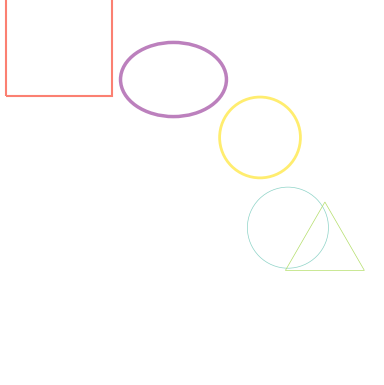[{"shape": "circle", "thickness": 0.5, "radius": 0.53, "center": [0.748, 0.409]}, {"shape": "square", "thickness": 1.5, "radius": 0.69, "center": [0.153, 0.887]}, {"shape": "triangle", "thickness": 0.5, "radius": 0.59, "center": [0.844, 0.357]}, {"shape": "oval", "thickness": 2.5, "radius": 0.69, "center": [0.451, 0.793]}, {"shape": "circle", "thickness": 2, "radius": 0.52, "center": [0.675, 0.643]}]